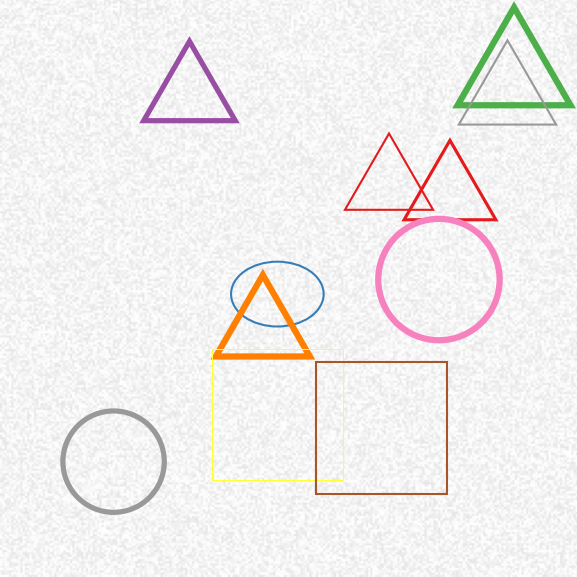[{"shape": "triangle", "thickness": 1, "radius": 0.44, "center": [0.674, 0.68]}, {"shape": "triangle", "thickness": 1.5, "radius": 0.46, "center": [0.779, 0.664]}, {"shape": "oval", "thickness": 1, "radius": 0.4, "center": [0.48, 0.49]}, {"shape": "triangle", "thickness": 3, "radius": 0.56, "center": [0.89, 0.873]}, {"shape": "triangle", "thickness": 2.5, "radius": 0.46, "center": [0.328, 0.836]}, {"shape": "triangle", "thickness": 3, "radius": 0.47, "center": [0.455, 0.429]}, {"shape": "square", "thickness": 0.5, "radius": 0.57, "center": [0.48, 0.282]}, {"shape": "square", "thickness": 1, "radius": 0.57, "center": [0.661, 0.258]}, {"shape": "circle", "thickness": 3, "radius": 0.53, "center": [0.76, 0.515]}, {"shape": "triangle", "thickness": 1, "radius": 0.49, "center": [0.879, 0.832]}, {"shape": "circle", "thickness": 2.5, "radius": 0.44, "center": [0.197, 0.2]}]